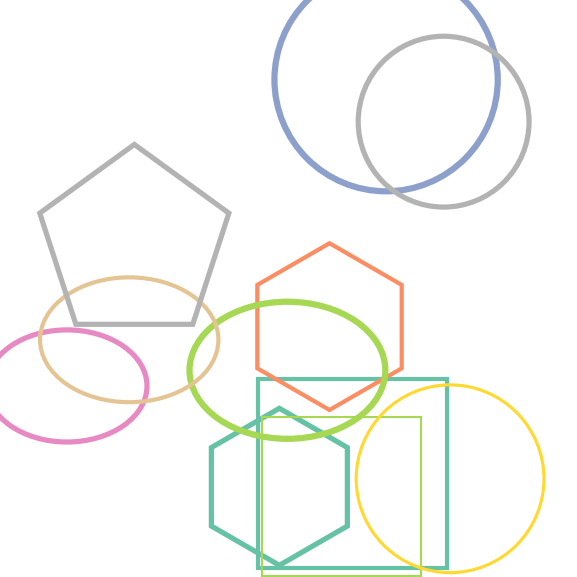[{"shape": "hexagon", "thickness": 2.5, "radius": 0.68, "center": [0.484, 0.156]}, {"shape": "square", "thickness": 2, "radius": 0.82, "center": [0.611, 0.179]}, {"shape": "hexagon", "thickness": 2, "radius": 0.72, "center": [0.571, 0.434]}, {"shape": "circle", "thickness": 3, "radius": 0.97, "center": [0.669, 0.861]}, {"shape": "oval", "thickness": 2.5, "radius": 0.69, "center": [0.116, 0.331]}, {"shape": "oval", "thickness": 3, "radius": 0.85, "center": [0.498, 0.358]}, {"shape": "square", "thickness": 1, "radius": 0.69, "center": [0.591, 0.139]}, {"shape": "circle", "thickness": 1.5, "radius": 0.81, "center": [0.779, 0.17]}, {"shape": "oval", "thickness": 2, "radius": 0.77, "center": [0.224, 0.411]}, {"shape": "pentagon", "thickness": 2.5, "radius": 0.86, "center": [0.233, 0.577]}, {"shape": "circle", "thickness": 2.5, "radius": 0.74, "center": [0.768, 0.788]}]